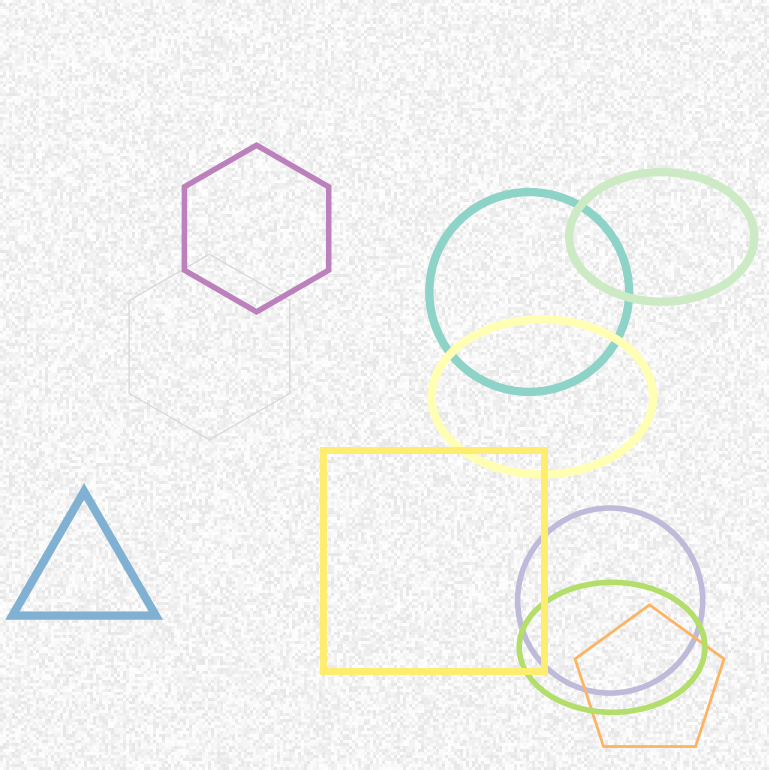[{"shape": "circle", "thickness": 3, "radius": 0.65, "center": [0.687, 0.621]}, {"shape": "oval", "thickness": 3, "radius": 0.72, "center": [0.704, 0.485]}, {"shape": "circle", "thickness": 2, "radius": 0.6, "center": [0.792, 0.22]}, {"shape": "triangle", "thickness": 3, "radius": 0.54, "center": [0.109, 0.254]}, {"shape": "pentagon", "thickness": 1, "radius": 0.51, "center": [0.844, 0.113]}, {"shape": "oval", "thickness": 2, "radius": 0.6, "center": [0.795, 0.159]}, {"shape": "hexagon", "thickness": 0.5, "radius": 0.6, "center": [0.272, 0.549]}, {"shape": "hexagon", "thickness": 2, "radius": 0.54, "center": [0.333, 0.703]}, {"shape": "oval", "thickness": 3, "radius": 0.6, "center": [0.859, 0.692]}, {"shape": "square", "thickness": 2.5, "radius": 0.72, "center": [0.563, 0.272]}]